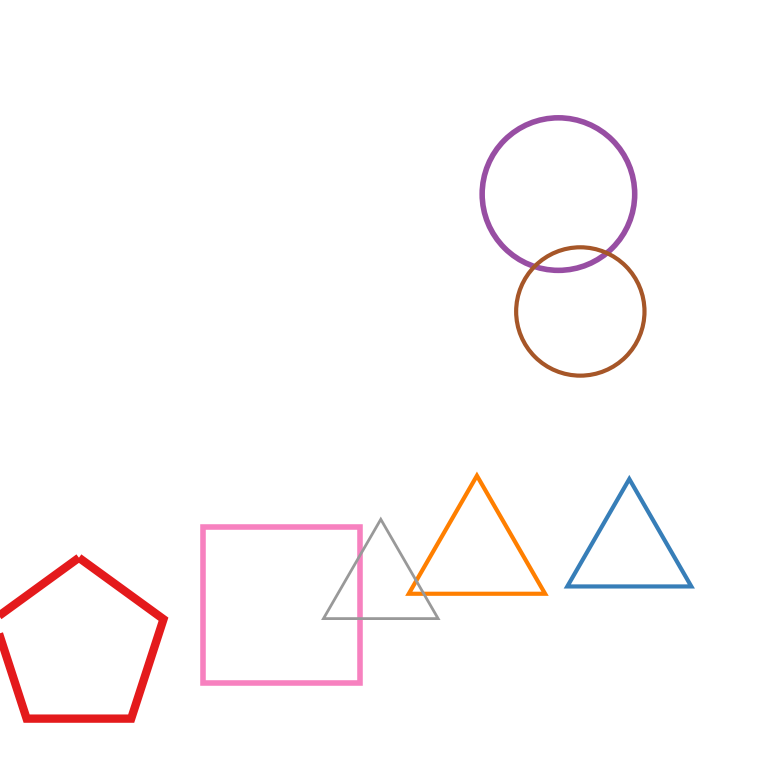[{"shape": "pentagon", "thickness": 3, "radius": 0.58, "center": [0.102, 0.16]}, {"shape": "triangle", "thickness": 1.5, "radius": 0.47, "center": [0.817, 0.285]}, {"shape": "circle", "thickness": 2, "radius": 0.5, "center": [0.725, 0.748]}, {"shape": "triangle", "thickness": 1.5, "radius": 0.51, "center": [0.619, 0.28]}, {"shape": "circle", "thickness": 1.5, "radius": 0.42, "center": [0.754, 0.595]}, {"shape": "square", "thickness": 2, "radius": 0.51, "center": [0.366, 0.214]}, {"shape": "triangle", "thickness": 1, "radius": 0.43, "center": [0.495, 0.24]}]